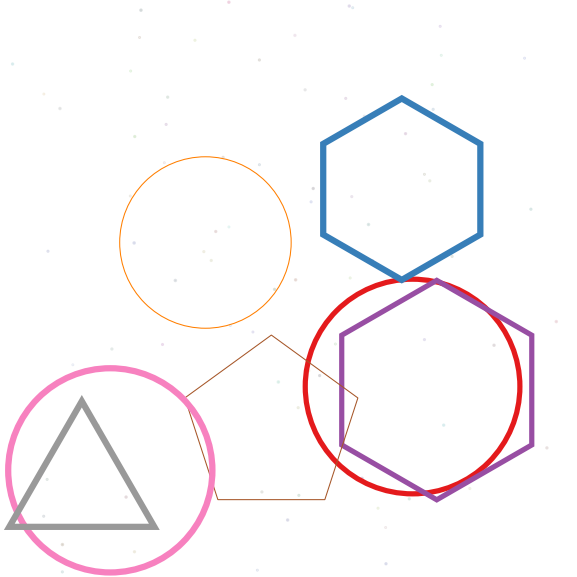[{"shape": "circle", "thickness": 2.5, "radius": 0.93, "center": [0.714, 0.33]}, {"shape": "hexagon", "thickness": 3, "radius": 0.79, "center": [0.696, 0.672]}, {"shape": "hexagon", "thickness": 2.5, "radius": 0.95, "center": [0.756, 0.324]}, {"shape": "circle", "thickness": 0.5, "radius": 0.74, "center": [0.356, 0.579]}, {"shape": "pentagon", "thickness": 0.5, "radius": 0.79, "center": [0.47, 0.261]}, {"shape": "circle", "thickness": 3, "radius": 0.88, "center": [0.191, 0.185]}, {"shape": "triangle", "thickness": 3, "radius": 0.73, "center": [0.142, 0.159]}]